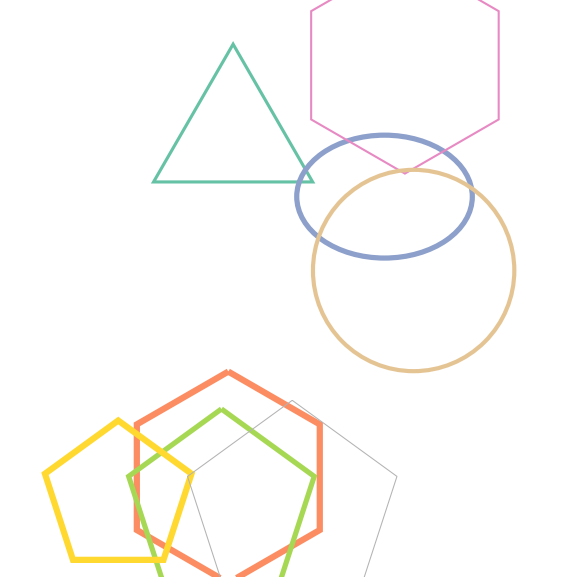[{"shape": "triangle", "thickness": 1.5, "radius": 0.8, "center": [0.404, 0.764]}, {"shape": "hexagon", "thickness": 3, "radius": 0.91, "center": [0.395, 0.173]}, {"shape": "oval", "thickness": 2.5, "radius": 0.76, "center": [0.666, 0.659]}, {"shape": "hexagon", "thickness": 1, "radius": 0.94, "center": [0.701, 0.886]}, {"shape": "pentagon", "thickness": 2.5, "radius": 0.84, "center": [0.383, 0.122]}, {"shape": "pentagon", "thickness": 3, "radius": 0.67, "center": [0.205, 0.138]}, {"shape": "circle", "thickness": 2, "radius": 0.87, "center": [0.716, 0.531]}, {"shape": "pentagon", "thickness": 0.5, "radius": 0.95, "center": [0.506, 0.115]}]